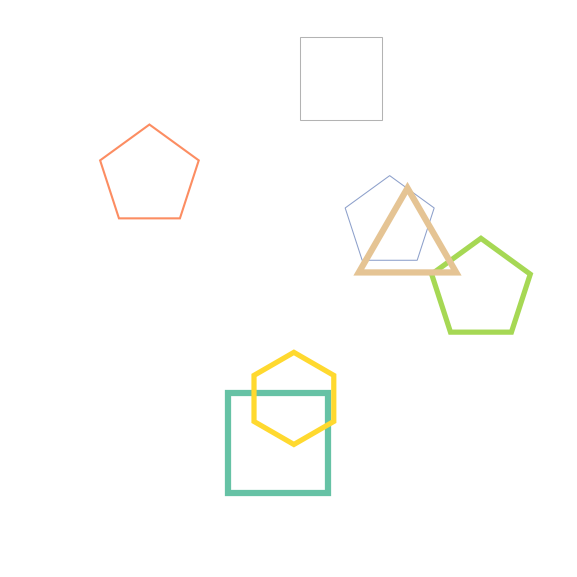[{"shape": "square", "thickness": 3, "radius": 0.44, "center": [0.481, 0.232]}, {"shape": "pentagon", "thickness": 1, "radius": 0.45, "center": [0.259, 0.694]}, {"shape": "pentagon", "thickness": 0.5, "radius": 0.41, "center": [0.675, 0.614]}, {"shape": "pentagon", "thickness": 2.5, "radius": 0.45, "center": [0.833, 0.497]}, {"shape": "hexagon", "thickness": 2.5, "radius": 0.4, "center": [0.509, 0.309]}, {"shape": "triangle", "thickness": 3, "radius": 0.49, "center": [0.706, 0.576]}, {"shape": "square", "thickness": 0.5, "radius": 0.36, "center": [0.591, 0.864]}]